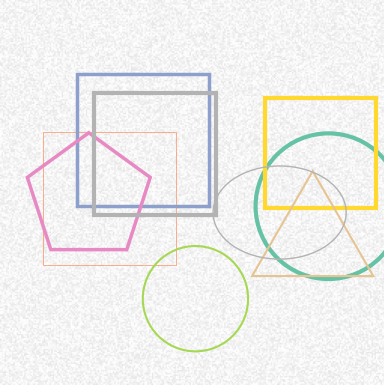[{"shape": "circle", "thickness": 3, "radius": 0.95, "center": [0.853, 0.464]}, {"shape": "square", "thickness": 0.5, "radius": 0.86, "center": [0.285, 0.486]}, {"shape": "square", "thickness": 2.5, "radius": 0.86, "center": [0.372, 0.637]}, {"shape": "pentagon", "thickness": 2.5, "radius": 0.84, "center": [0.231, 0.487]}, {"shape": "circle", "thickness": 1.5, "radius": 0.68, "center": [0.508, 0.224]}, {"shape": "square", "thickness": 3, "radius": 0.72, "center": [0.832, 0.603]}, {"shape": "triangle", "thickness": 1.5, "radius": 0.91, "center": [0.812, 0.374]}, {"shape": "square", "thickness": 3, "radius": 0.79, "center": [0.403, 0.599]}, {"shape": "oval", "thickness": 1, "radius": 0.86, "center": [0.726, 0.448]}]